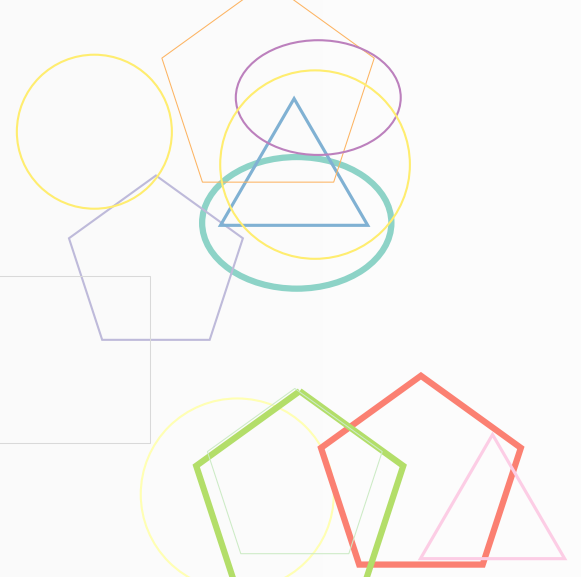[{"shape": "oval", "thickness": 3, "radius": 0.81, "center": [0.511, 0.613]}, {"shape": "circle", "thickness": 1, "radius": 0.83, "center": [0.408, 0.143]}, {"shape": "pentagon", "thickness": 1, "radius": 0.79, "center": [0.268, 0.538]}, {"shape": "pentagon", "thickness": 3, "radius": 0.9, "center": [0.724, 0.168]}, {"shape": "triangle", "thickness": 1.5, "radius": 0.73, "center": [0.506, 0.682]}, {"shape": "pentagon", "thickness": 0.5, "radius": 0.96, "center": [0.461, 0.839]}, {"shape": "pentagon", "thickness": 3, "radius": 0.94, "center": [0.516, 0.135]}, {"shape": "triangle", "thickness": 1.5, "radius": 0.72, "center": [0.847, 0.103]}, {"shape": "square", "thickness": 0.5, "radius": 0.72, "center": [0.114, 0.376]}, {"shape": "oval", "thickness": 1, "radius": 0.71, "center": [0.548, 0.83]}, {"shape": "pentagon", "thickness": 0.5, "radius": 0.79, "center": [0.507, 0.168]}, {"shape": "circle", "thickness": 1, "radius": 0.67, "center": [0.162, 0.771]}, {"shape": "circle", "thickness": 1, "radius": 0.82, "center": [0.542, 0.714]}]